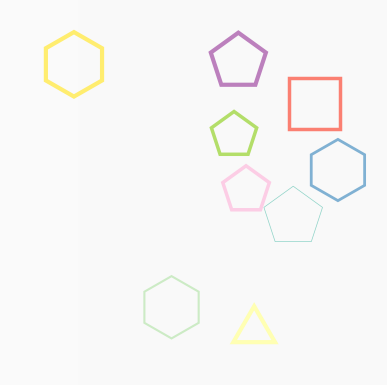[{"shape": "pentagon", "thickness": 0.5, "radius": 0.4, "center": [0.757, 0.437]}, {"shape": "triangle", "thickness": 3, "radius": 0.31, "center": [0.656, 0.142]}, {"shape": "square", "thickness": 2.5, "radius": 0.33, "center": [0.811, 0.732]}, {"shape": "hexagon", "thickness": 2, "radius": 0.4, "center": [0.872, 0.558]}, {"shape": "pentagon", "thickness": 2.5, "radius": 0.31, "center": [0.604, 0.649]}, {"shape": "pentagon", "thickness": 2.5, "radius": 0.32, "center": [0.635, 0.506]}, {"shape": "pentagon", "thickness": 3, "radius": 0.37, "center": [0.615, 0.84]}, {"shape": "hexagon", "thickness": 1.5, "radius": 0.4, "center": [0.443, 0.202]}, {"shape": "hexagon", "thickness": 3, "radius": 0.42, "center": [0.191, 0.833]}]